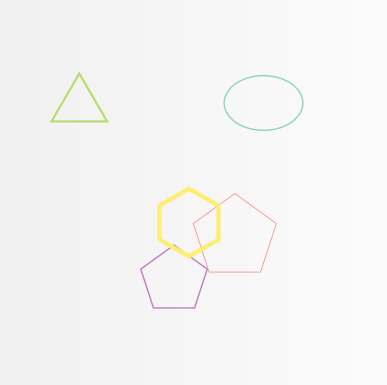[{"shape": "oval", "thickness": 1, "radius": 0.51, "center": [0.68, 0.733]}, {"shape": "pentagon", "thickness": 0.5, "radius": 0.56, "center": [0.606, 0.385]}, {"shape": "triangle", "thickness": 1.5, "radius": 0.41, "center": [0.205, 0.726]}, {"shape": "pentagon", "thickness": 1, "radius": 0.45, "center": [0.449, 0.273]}, {"shape": "hexagon", "thickness": 3, "radius": 0.44, "center": [0.488, 0.422]}]